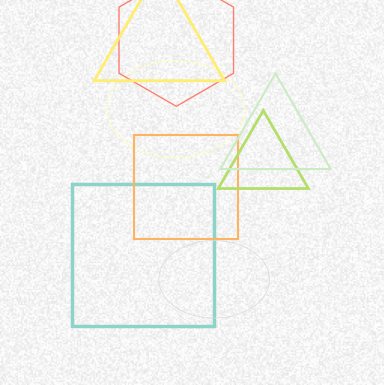[{"shape": "square", "thickness": 2.5, "radius": 0.92, "center": [0.371, 0.338]}, {"shape": "oval", "thickness": 0.5, "radius": 0.9, "center": [0.456, 0.717]}, {"shape": "hexagon", "thickness": 1, "radius": 0.86, "center": [0.458, 0.896]}, {"shape": "square", "thickness": 1.5, "radius": 0.68, "center": [0.484, 0.515]}, {"shape": "triangle", "thickness": 2, "radius": 0.68, "center": [0.684, 0.578]}, {"shape": "oval", "thickness": 0.5, "radius": 0.72, "center": [0.556, 0.274]}, {"shape": "triangle", "thickness": 1.5, "radius": 0.83, "center": [0.715, 0.644]}, {"shape": "triangle", "thickness": 2, "radius": 0.98, "center": [0.414, 0.888]}]